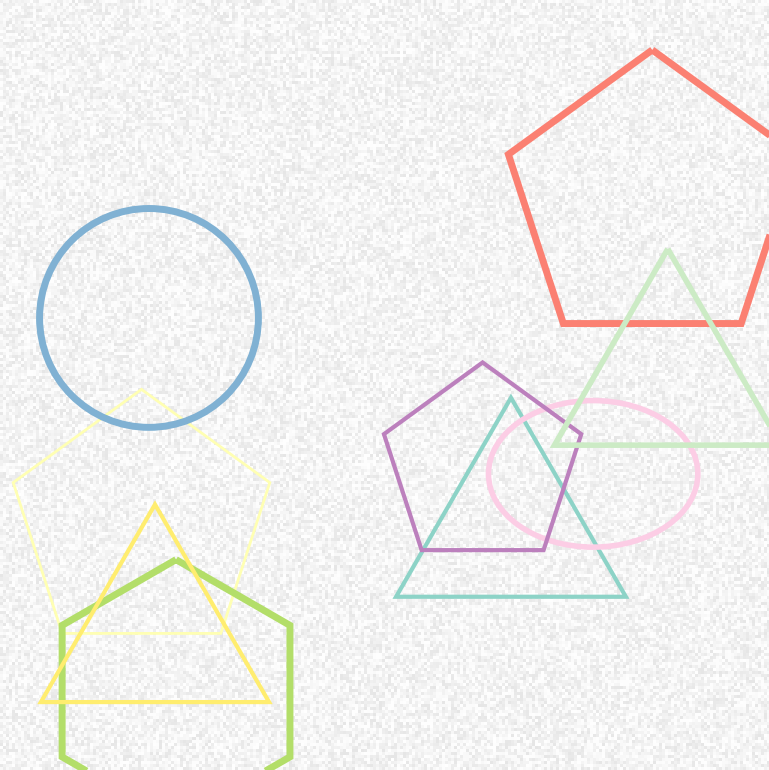[{"shape": "triangle", "thickness": 1.5, "radius": 0.86, "center": [0.664, 0.311]}, {"shape": "pentagon", "thickness": 1, "radius": 0.88, "center": [0.184, 0.319]}, {"shape": "pentagon", "thickness": 2.5, "radius": 0.98, "center": [0.847, 0.739]}, {"shape": "circle", "thickness": 2.5, "radius": 0.71, "center": [0.194, 0.587]}, {"shape": "hexagon", "thickness": 2.5, "radius": 0.85, "center": [0.229, 0.102]}, {"shape": "oval", "thickness": 2, "radius": 0.68, "center": [0.77, 0.385]}, {"shape": "pentagon", "thickness": 1.5, "radius": 0.67, "center": [0.627, 0.395]}, {"shape": "triangle", "thickness": 2, "radius": 0.85, "center": [0.867, 0.507]}, {"shape": "triangle", "thickness": 1.5, "radius": 0.86, "center": [0.201, 0.174]}]